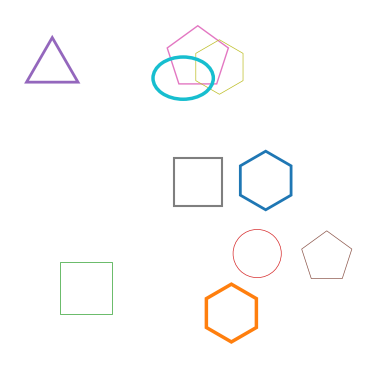[{"shape": "hexagon", "thickness": 2, "radius": 0.38, "center": [0.69, 0.531]}, {"shape": "hexagon", "thickness": 2.5, "radius": 0.38, "center": [0.601, 0.187]}, {"shape": "square", "thickness": 0.5, "radius": 0.34, "center": [0.223, 0.252]}, {"shape": "circle", "thickness": 0.5, "radius": 0.31, "center": [0.668, 0.341]}, {"shape": "triangle", "thickness": 2, "radius": 0.39, "center": [0.136, 0.825]}, {"shape": "pentagon", "thickness": 0.5, "radius": 0.34, "center": [0.849, 0.332]}, {"shape": "pentagon", "thickness": 1, "radius": 0.42, "center": [0.514, 0.85]}, {"shape": "square", "thickness": 1.5, "radius": 0.32, "center": [0.514, 0.527]}, {"shape": "hexagon", "thickness": 0.5, "radius": 0.35, "center": [0.57, 0.826]}, {"shape": "oval", "thickness": 2.5, "radius": 0.39, "center": [0.476, 0.797]}]